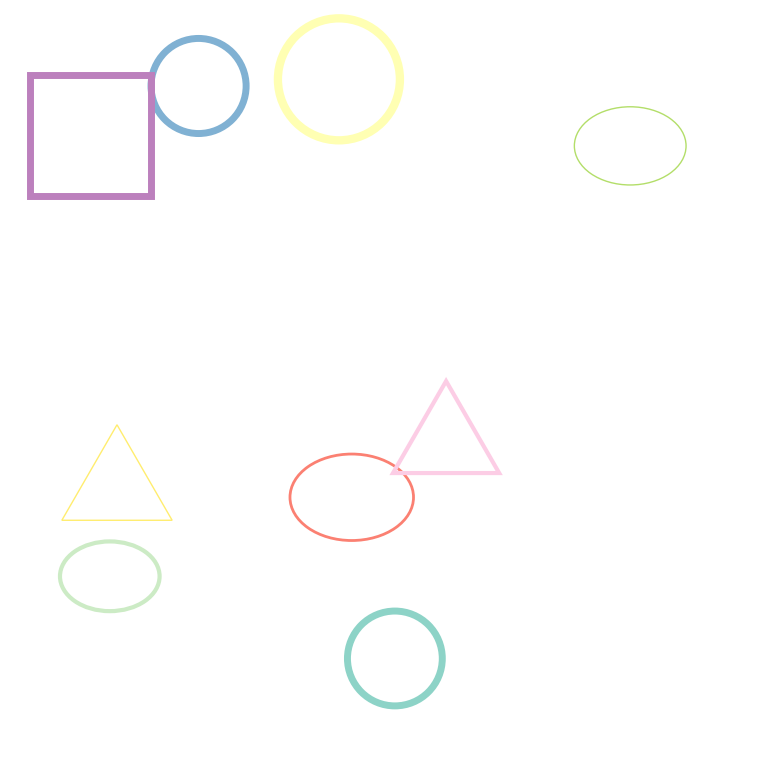[{"shape": "circle", "thickness": 2.5, "radius": 0.31, "center": [0.513, 0.145]}, {"shape": "circle", "thickness": 3, "radius": 0.4, "center": [0.44, 0.897]}, {"shape": "oval", "thickness": 1, "radius": 0.4, "center": [0.457, 0.354]}, {"shape": "circle", "thickness": 2.5, "radius": 0.31, "center": [0.258, 0.888]}, {"shape": "oval", "thickness": 0.5, "radius": 0.36, "center": [0.818, 0.811]}, {"shape": "triangle", "thickness": 1.5, "radius": 0.4, "center": [0.579, 0.425]}, {"shape": "square", "thickness": 2.5, "radius": 0.39, "center": [0.118, 0.824]}, {"shape": "oval", "thickness": 1.5, "radius": 0.32, "center": [0.143, 0.252]}, {"shape": "triangle", "thickness": 0.5, "radius": 0.41, "center": [0.152, 0.366]}]